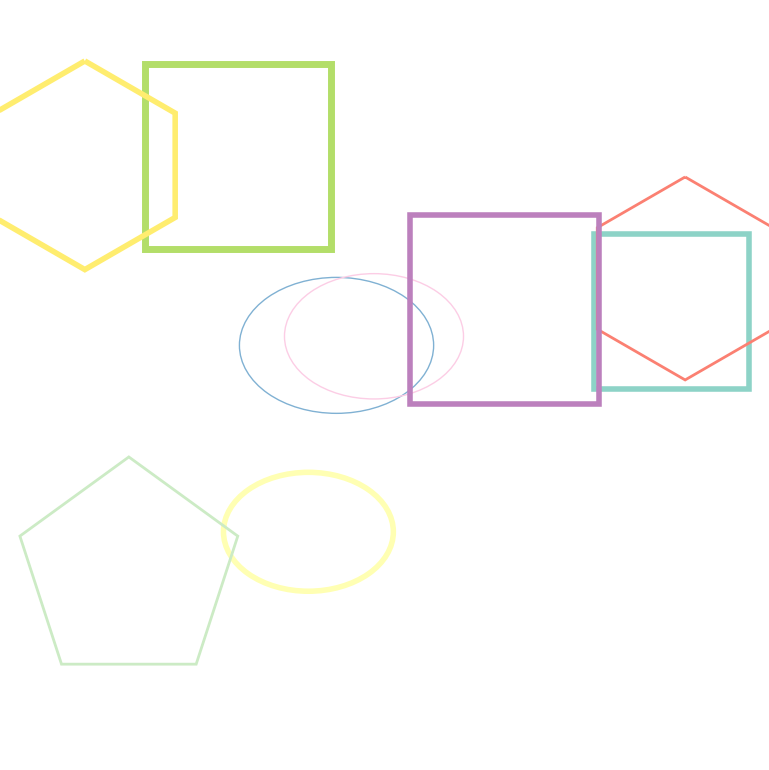[{"shape": "square", "thickness": 2, "radius": 0.5, "center": [0.872, 0.595]}, {"shape": "oval", "thickness": 2, "radius": 0.55, "center": [0.401, 0.309]}, {"shape": "hexagon", "thickness": 1, "radius": 0.66, "center": [0.89, 0.638]}, {"shape": "oval", "thickness": 0.5, "radius": 0.63, "center": [0.437, 0.551]}, {"shape": "square", "thickness": 2.5, "radius": 0.6, "center": [0.309, 0.797]}, {"shape": "oval", "thickness": 0.5, "radius": 0.58, "center": [0.486, 0.563]}, {"shape": "square", "thickness": 2, "radius": 0.61, "center": [0.655, 0.598]}, {"shape": "pentagon", "thickness": 1, "radius": 0.74, "center": [0.167, 0.258]}, {"shape": "hexagon", "thickness": 2, "radius": 0.68, "center": [0.11, 0.785]}]